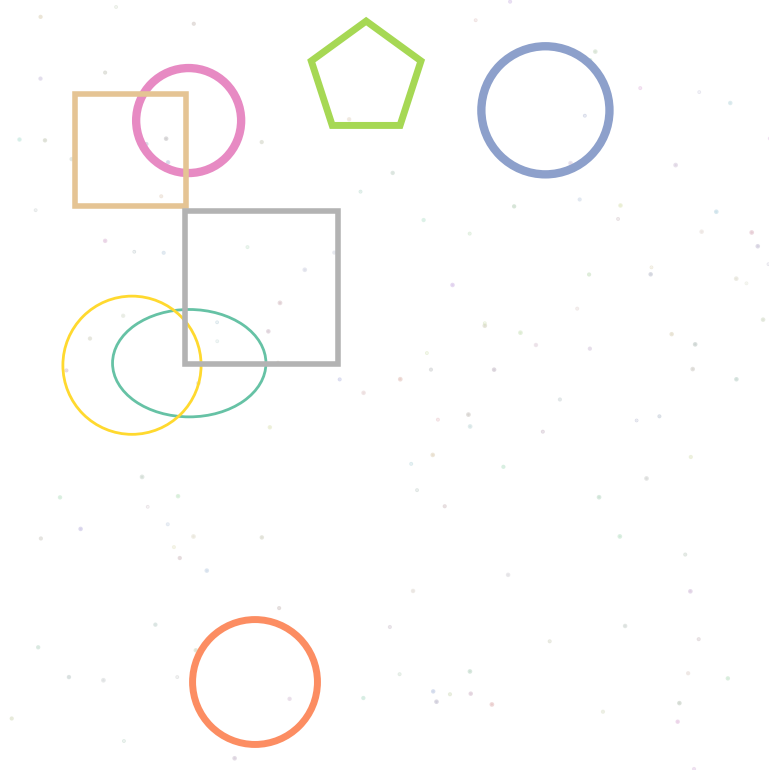[{"shape": "oval", "thickness": 1, "radius": 0.5, "center": [0.246, 0.528]}, {"shape": "circle", "thickness": 2.5, "radius": 0.41, "center": [0.331, 0.114]}, {"shape": "circle", "thickness": 3, "radius": 0.42, "center": [0.708, 0.857]}, {"shape": "circle", "thickness": 3, "radius": 0.34, "center": [0.245, 0.843]}, {"shape": "pentagon", "thickness": 2.5, "radius": 0.37, "center": [0.475, 0.898]}, {"shape": "circle", "thickness": 1, "radius": 0.45, "center": [0.171, 0.526]}, {"shape": "square", "thickness": 2, "radius": 0.36, "center": [0.17, 0.805]}, {"shape": "square", "thickness": 2, "radius": 0.5, "center": [0.339, 0.627]}]